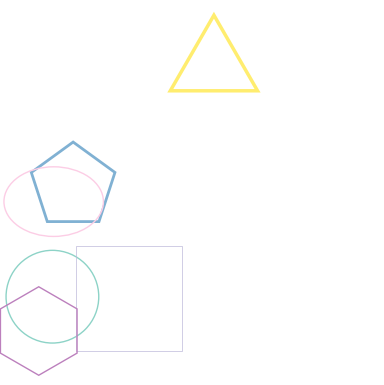[{"shape": "circle", "thickness": 1, "radius": 0.6, "center": [0.136, 0.229]}, {"shape": "square", "thickness": 0.5, "radius": 0.69, "center": [0.336, 0.224]}, {"shape": "pentagon", "thickness": 2, "radius": 0.57, "center": [0.19, 0.517]}, {"shape": "oval", "thickness": 1, "radius": 0.65, "center": [0.139, 0.476]}, {"shape": "hexagon", "thickness": 1, "radius": 0.57, "center": [0.101, 0.14]}, {"shape": "triangle", "thickness": 2.5, "radius": 0.65, "center": [0.556, 0.83]}]